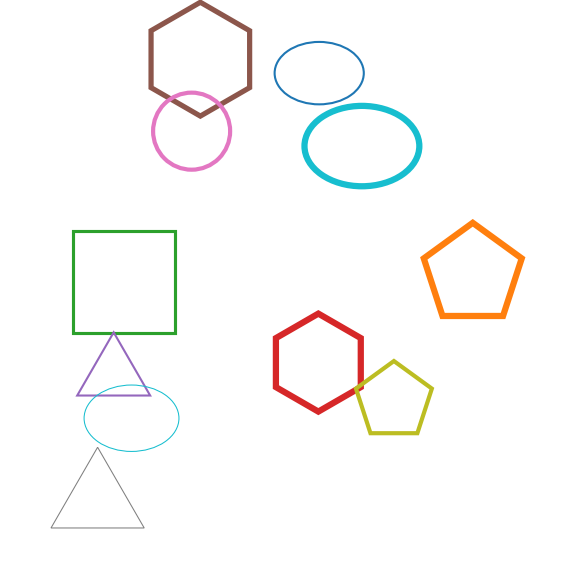[{"shape": "oval", "thickness": 1, "radius": 0.39, "center": [0.553, 0.873]}, {"shape": "pentagon", "thickness": 3, "radius": 0.45, "center": [0.819, 0.524]}, {"shape": "square", "thickness": 1.5, "radius": 0.44, "center": [0.214, 0.511]}, {"shape": "hexagon", "thickness": 3, "radius": 0.42, "center": [0.551, 0.371]}, {"shape": "triangle", "thickness": 1, "radius": 0.36, "center": [0.197, 0.351]}, {"shape": "hexagon", "thickness": 2.5, "radius": 0.49, "center": [0.347, 0.897]}, {"shape": "circle", "thickness": 2, "radius": 0.33, "center": [0.332, 0.772]}, {"shape": "triangle", "thickness": 0.5, "radius": 0.47, "center": [0.169, 0.131]}, {"shape": "pentagon", "thickness": 2, "radius": 0.35, "center": [0.682, 0.305]}, {"shape": "oval", "thickness": 0.5, "radius": 0.41, "center": [0.228, 0.275]}, {"shape": "oval", "thickness": 3, "radius": 0.5, "center": [0.627, 0.746]}]